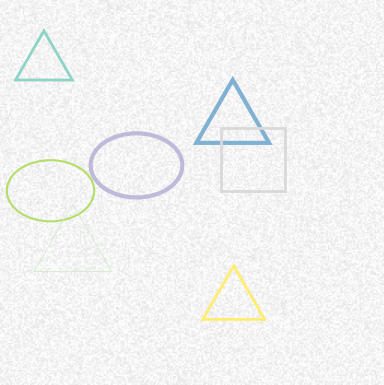[{"shape": "triangle", "thickness": 2, "radius": 0.43, "center": [0.114, 0.835]}, {"shape": "oval", "thickness": 3, "radius": 0.6, "center": [0.355, 0.57]}, {"shape": "triangle", "thickness": 3, "radius": 0.55, "center": [0.604, 0.683]}, {"shape": "oval", "thickness": 1.5, "radius": 0.57, "center": [0.131, 0.504]}, {"shape": "square", "thickness": 2, "radius": 0.41, "center": [0.657, 0.586]}, {"shape": "triangle", "thickness": 0.5, "radius": 0.58, "center": [0.189, 0.353]}, {"shape": "triangle", "thickness": 2, "radius": 0.46, "center": [0.607, 0.217]}]